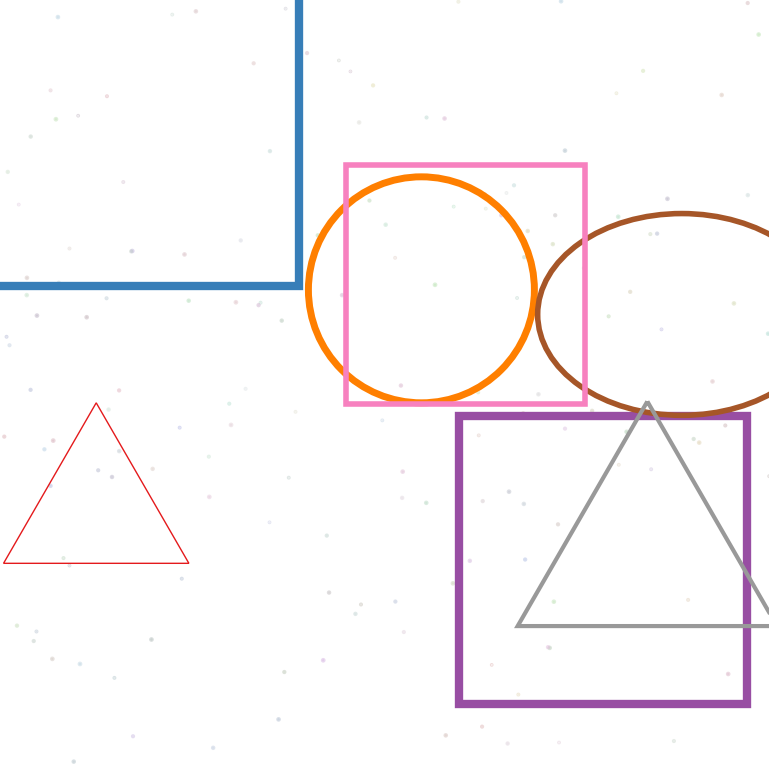[{"shape": "triangle", "thickness": 0.5, "radius": 0.69, "center": [0.125, 0.338]}, {"shape": "square", "thickness": 3, "radius": 0.98, "center": [0.192, 0.825]}, {"shape": "square", "thickness": 3, "radius": 0.94, "center": [0.783, 0.273]}, {"shape": "circle", "thickness": 2.5, "radius": 0.73, "center": [0.547, 0.624]}, {"shape": "oval", "thickness": 2, "radius": 0.94, "center": [0.885, 0.592]}, {"shape": "square", "thickness": 2, "radius": 0.78, "center": [0.605, 0.63]}, {"shape": "triangle", "thickness": 1.5, "radius": 0.97, "center": [0.841, 0.284]}]